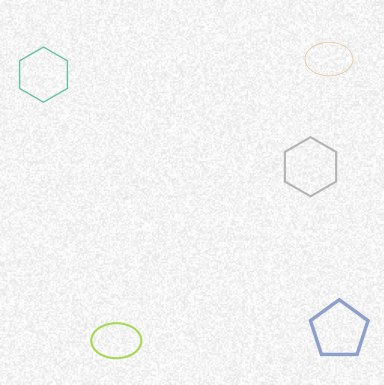[{"shape": "hexagon", "thickness": 1, "radius": 0.36, "center": [0.113, 0.806]}, {"shape": "pentagon", "thickness": 2.5, "radius": 0.39, "center": [0.881, 0.143]}, {"shape": "oval", "thickness": 1.5, "radius": 0.33, "center": [0.302, 0.115]}, {"shape": "oval", "thickness": 0.5, "radius": 0.31, "center": [0.854, 0.847]}, {"shape": "hexagon", "thickness": 1.5, "radius": 0.38, "center": [0.807, 0.567]}]